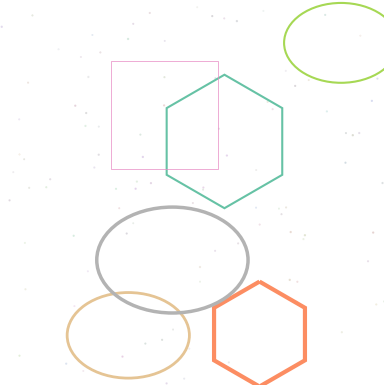[{"shape": "hexagon", "thickness": 1.5, "radius": 0.87, "center": [0.583, 0.633]}, {"shape": "hexagon", "thickness": 3, "radius": 0.68, "center": [0.674, 0.132]}, {"shape": "square", "thickness": 0.5, "radius": 0.7, "center": [0.427, 0.701]}, {"shape": "oval", "thickness": 1.5, "radius": 0.74, "center": [0.886, 0.889]}, {"shape": "oval", "thickness": 2, "radius": 0.79, "center": [0.333, 0.129]}, {"shape": "oval", "thickness": 2.5, "radius": 0.98, "center": [0.448, 0.325]}]